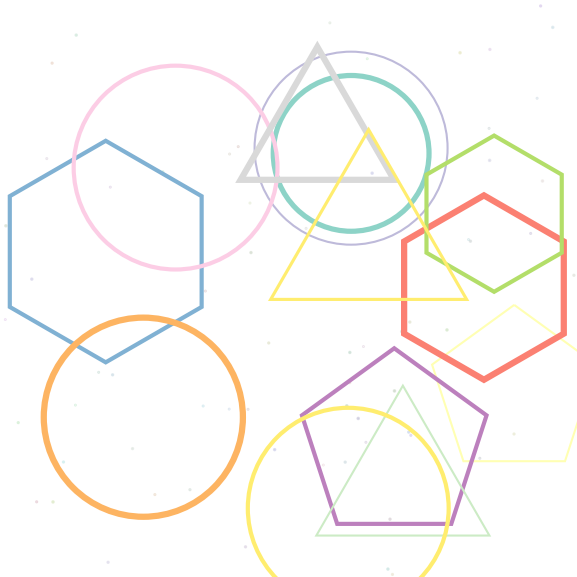[{"shape": "circle", "thickness": 2.5, "radius": 0.67, "center": [0.608, 0.734]}, {"shape": "pentagon", "thickness": 1, "radius": 0.75, "center": [0.89, 0.322]}, {"shape": "circle", "thickness": 1, "radius": 0.84, "center": [0.608, 0.743]}, {"shape": "hexagon", "thickness": 3, "radius": 0.8, "center": [0.838, 0.501]}, {"shape": "hexagon", "thickness": 2, "radius": 0.96, "center": [0.183, 0.564]}, {"shape": "circle", "thickness": 3, "radius": 0.86, "center": [0.248, 0.277]}, {"shape": "hexagon", "thickness": 2, "radius": 0.68, "center": [0.856, 0.629]}, {"shape": "circle", "thickness": 2, "radius": 0.88, "center": [0.304, 0.709]}, {"shape": "triangle", "thickness": 3, "radius": 0.77, "center": [0.55, 0.764]}, {"shape": "pentagon", "thickness": 2, "radius": 0.84, "center": [0.683, 0.228]}, {"shape": "triangle", "thickness": 1, "radius": 0.87, "center": [0.698, 0.158]}, {"shape": "triangle", "thickness": 1.5, "radius": 0.98, "center": [0.638, 0.579]}, {"shape": "circle", "thickness": 2, "radius": 0.87, "center": [0.603, 0.119]}]